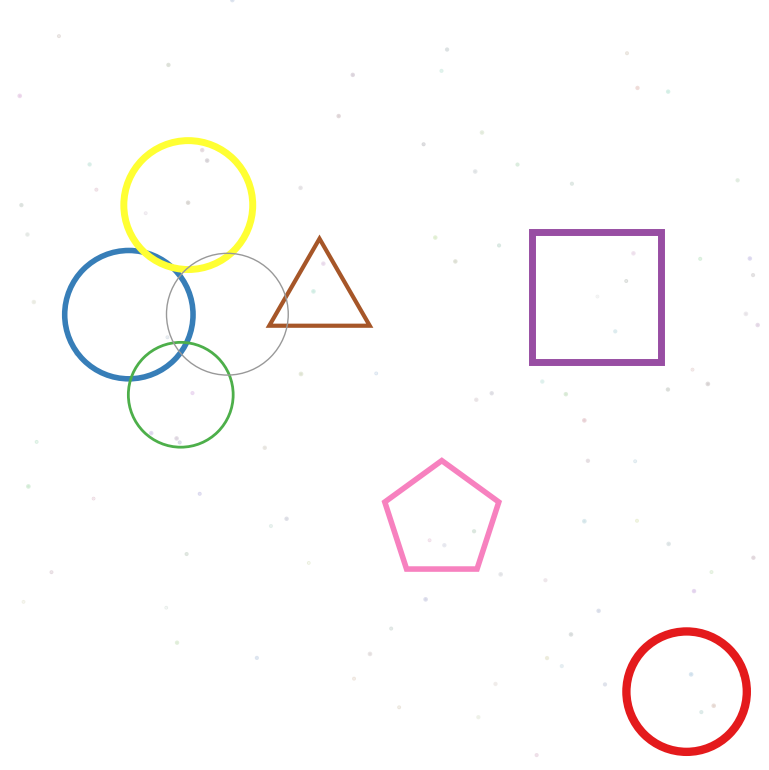[{"shape": "circle", "thickness": 3, "radius": 0.39, "center": [0.892, 0.102]}, {"shape": "circle", "thickness": 2, "radius": 0.42, "center": [0.167, 0.591]}, {"shape": "circle", "thickness": 1, "radius": 0.34, "center": [0.235, 0.487]}, {"shape": "square", "thickness": 2.5, "radius": 0.42, "center": [0.775, 0.614]}, {"shape": "circle", "thickness": 2.5, "radius": 0.42, "center": [0.245, 0.734]}, {"shape": "triangle", "thickness": 1.5, "radius": 0.38, "center": [0.415, 0.615]}, {"shape": "pentagon", "thickness": 2, "radius": 0.39, "center": [0.574, 0.324]}, {"shape": "circle", "thickness": 0.5, "radius": 0.4, "center": [0.295, 0.592]}]